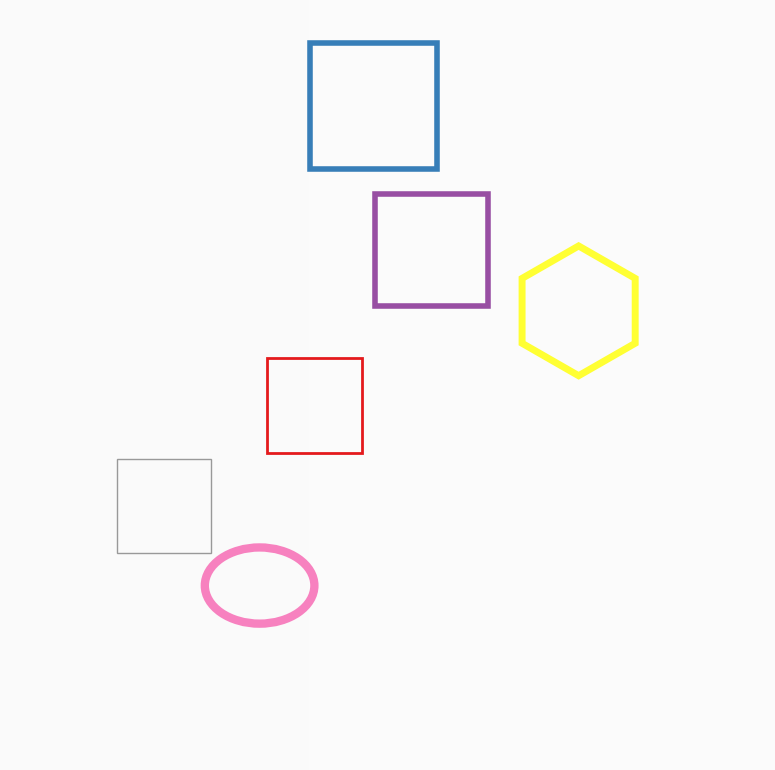[{"shape": "square", "thickness": 1, "radius": 0.31, "center": [0.406, 0.474]}, {"shape": "square", "thickness": 2, "radius": 0.41, "center": [0.482, 0.862]}, {"shape": "square", "thickness": 2, "radius": 0.36, "center": [0.557, 0.675]}, {"shape": "hexagon", "thickness": 2.5, "radius": 0.42, "center": [0.747, 0.596]}, {"shape": "oval", "thickness": 3, "radius": 0.35, "center": [0.335, 0.24]}, {"shape": "square", "thickness": 0.5, "radius": 0.31, "center": [0.212, 0.343]}]